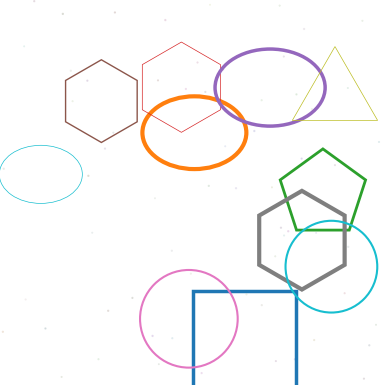[{"shape": "square", "thickness": 2.5, "radius": 0.66, "center": [0.635, 0.111]}, {"shape": "oval", "thickness": 3, "radius": 0.68, "center": [0.505, 0.655]}, {"shape": "pentagon", "thickness": 2, "radius": 0.58, "center": [0.839, 0.497]}, {"shape": "hexagon", "thickness": 0.5, "radius": 0.59, "center": [0.471, 0.774]}, {"shape": "oval", "thickness": 2.5, "radius": 0.71, "center": [0.702, 0.773]}, {"shape": "hexagon", "thickness": 1, "radius": 0.54, "center": [0.263, 0.737]}, {"shape": "circle", "thickness": 1.5, "radius": 0.63, "center": [0.491, 0.172]}, {"shape": "hexagon", "thickness": 3, "radius": 0.64, "center": [0.784, 0.376]}, {"shape": "triangle", "thickness": 0.5, "radius": 0.64, "center": [0.87, 0.751]}, {"shape": "circle", "thickness": 1.5, "radius": 0.6, "center": [0.861, 0.307]}, {"shape": "oval", "thickness": 0.5, "radius": 0.54, "center": [0.106, 0.547]}]